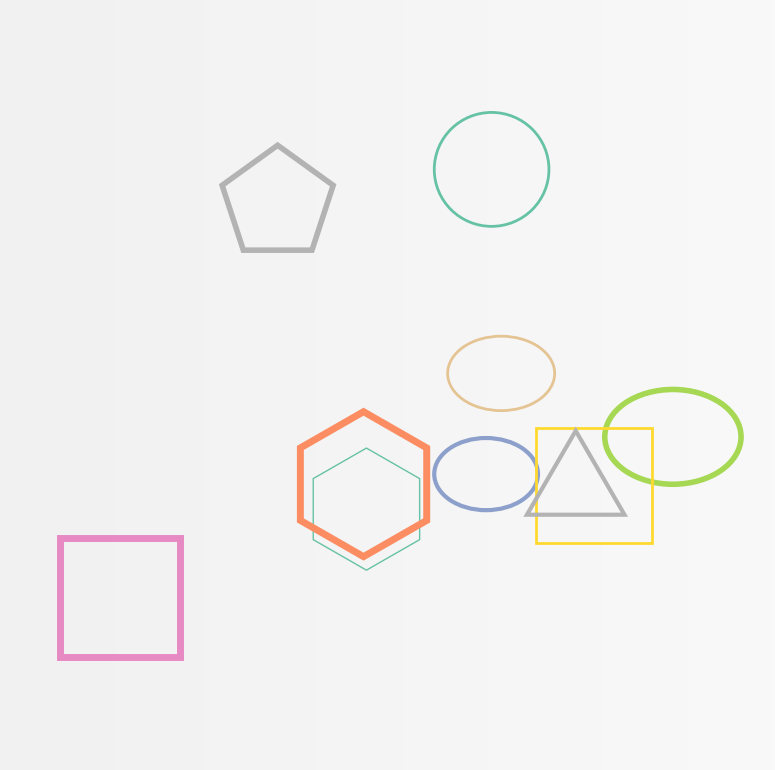[{"shape": "hexagon", "thickness": 0.5, "radius": 0.4, "center": [0.473, 0.339]}, {"shape": "circle", "thickness": 1, "radius": 0.37, "center": [0.634, 0.78]}, {"shape": "hexagon", "thickness": 2.5, "radius": 0.47, "center": [0.469, 0.371]}, {"shape": "oval", "thickness": 1.5, "radius": 0.33, "center": [0.627, 0.384]}, {"shape": "square", "thickness": 2.5, "radius": 0.39, "center": [0.155, 0.224]}, {"shape": "oval", "thickness": 2, "radius": 0.44, "center": [0.868, 0.433]}, {"shape": "square", "thickness": 1, "radius": 0.37, "center": [0.767, 0.37]}, {"shape": "oval", "thickness": 1, "radius": 0.35, "center": [0.647, 0.515]}, {"shape": "triangle", "thickness": 1.5, "radius": 0.36, "center": [0.743, 0.368]}, {"shape": "pentagon", "thickness": 2, "radius": 0.38, "center": [0.358, 0.736]}]